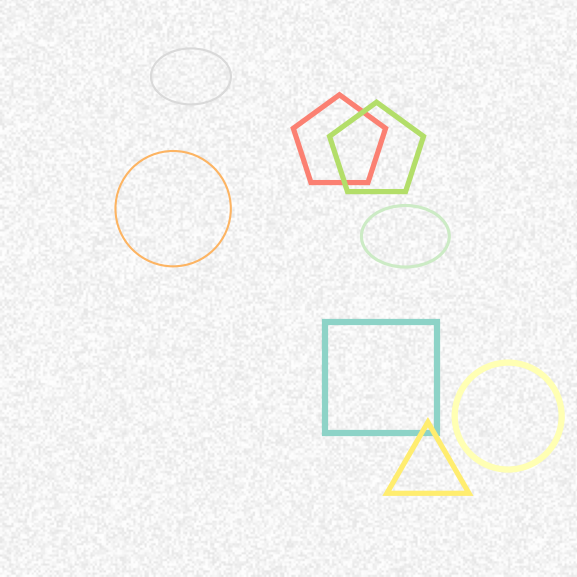[{"shape": "square", "thickness": 3, "radius": 0.48, "center": [0.66, 0.345]}, {"shape": "circle", "thickness": 3, "radius": 0.46, "center": [0.88, 0.279]}, {"shape": "pentagon", "thickness": 2.5, "radius": 0.42, "center": [0.588, 0.751]}, {"shape": "circle", "thickness": 1, "radius": 0.5, "center": [0.3, 0.638]}, {"shape": "pentagon", "thickness": 2.5, "radius": 0.43, "center": [0.652, 0.737]}, {"shape": "oval", "thickness": 1, "radius": 0.35, "center": [0.331, 0.867]}, {"shape": "oval", "thickness": 1.5, "radius": 0.38, "center": [0.702, 0.59]}, {"shape": "triangle", "thickness": 2.5, "radius": 0.41, "center": [0.741, 0.186]}]